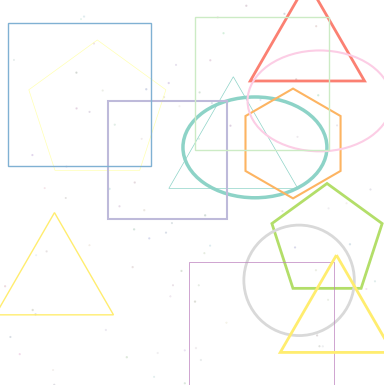[{"shape": "triangle", "thickness": 0.5, "radius": 0.97, "center": [0.606, 0.607]}, {"shape": "oval", "thickness": 2.5, "radius": 0.93, "center": [0.662, 0.617]}, {"shape": "pentagon", "thickness": 0.5, "radius": 0.94, "center": [0.253, 0.709]}, {"shape": "square", "thickness": 1.5, "radius": 0.77, "center": [0.435, 0.583]}, {"shape": "triangle", "thickness": 2, "radius": 0.86, "center": [0.798, 0.875]}, {"shape": "square", "thickness": 1, "radius": 0.93, "center": [0.206, 0.755]}, {"shape": "hexagon", "thickness": 1.5, "radius": 0.71, "center": [0.761, 0.627]}, {"shape": "pentagon", "thickness": 2, "radius": 0.75, "center": [0.849, 0.373]}, {"shape": "oval", "thickness": 1.5, "radius": 0.94, "center": [0.83, 0.738]}, {"shape": "circle", "thickness": 2, "radius": 0.72, "center": [0.777, 0.272]}, {"shape": "square", "thickness": 0.5, "radius": 0.94, "center": [0.68, 0.133]}, {"shape": "square", "thickness": 1, "radius": 0.87, "center": [0.681, 0.783]}, {"shape": "triangle", "thickness": 1, "radius": 0.88, "center": [0.142, 0.271]}, {"shape": "triangle", "thickness": 2, "radius": 0.84, "center": [0.874, 0.169]}]